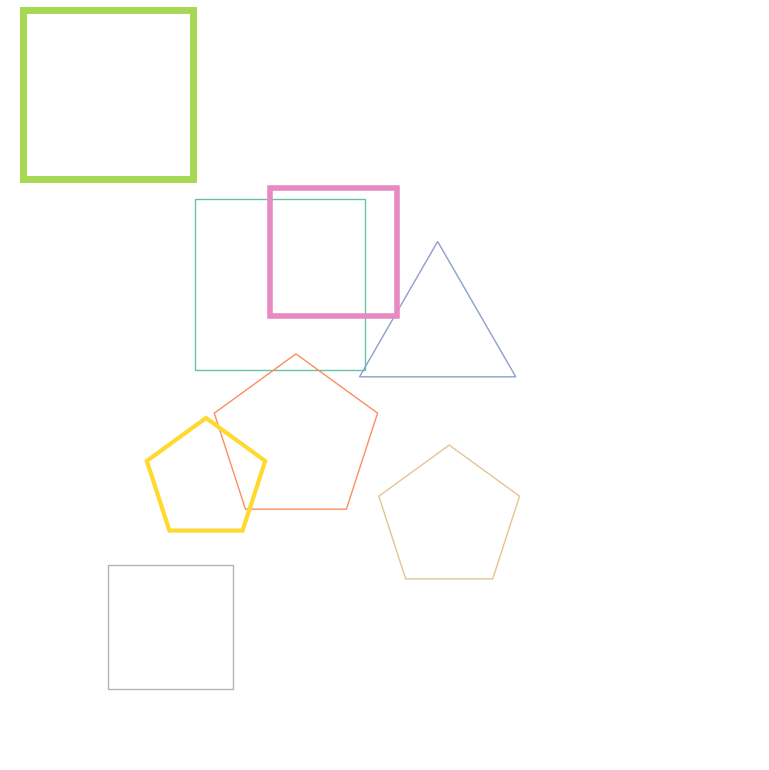[{"shape": "square", "thickness": 0.5, "radius": 0.55, "center": [0.364, 0.63]}, {"shape": "pentagon", "thickness": 0.5, "radius": 0.56, "center": [0.384, 0.429]}, {"shape": "triangle", "thickness": 0.5, "radius": 0.59, "center": [0.568, 0.569]}, {"shape": "square", "thickness": 2, "radius": 0.41, "center": [0.433, 0.673]}, {"shape": "square", "thickness": 2.5, "radius": 0.55, "center": [0.14, 0.877]}, {"shape": "pentagon", "thickness": 1.5, "radius": 0.4, "center": [0.268, 0.376]}, {"shape": "pentagon", "thickness": 0.5, "radius": 0.48, "center": [0.583, 0.326]}, {"shape": "square", "thickness": 0.5, "radius": 0.41, "center": [0.222, 0.186]}]